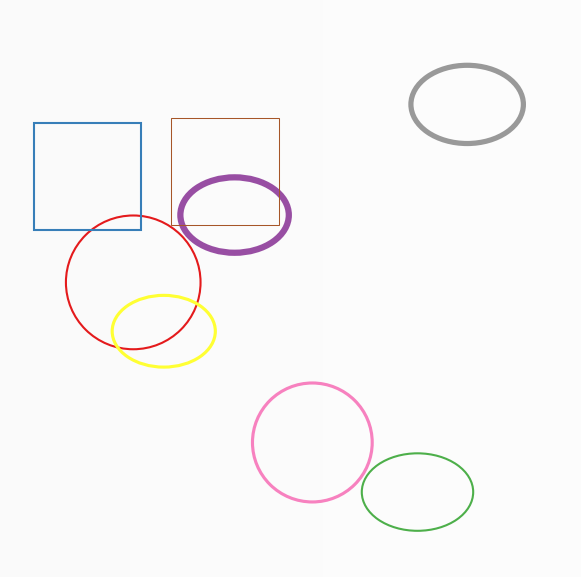[{"shape": "circle", "thickness": 1, "radius": 0.58, "center": [0.229, 0.51]}, {"shape": "square", "thickness": 1, "radius": 0.46, "center": [0.15, 0.693]}, {"shape": "oval", "thickness": 1, "radius": 0.48, "center": [0.718, 0.147]}, {"shape": "oval", "thickness": 3, "radius": 0.47, "center": [0.404, 0.627]}, {"shape": "oval", "thickness": 1.5, "radius": 0.44, "center": [0.282, 0.426]}, {"shape": "square", "thickness": 0.5, "radius": 0.47, "center": [0.387, 0.702]}, {"shape": "circle", "thickness": 1.5, "radius": 0.51, "center": [0.537, 0.233]}, {"shape": "oval", "thickness": 2.5, "radius": 0.48, "center": [0.804, 0.818]}]